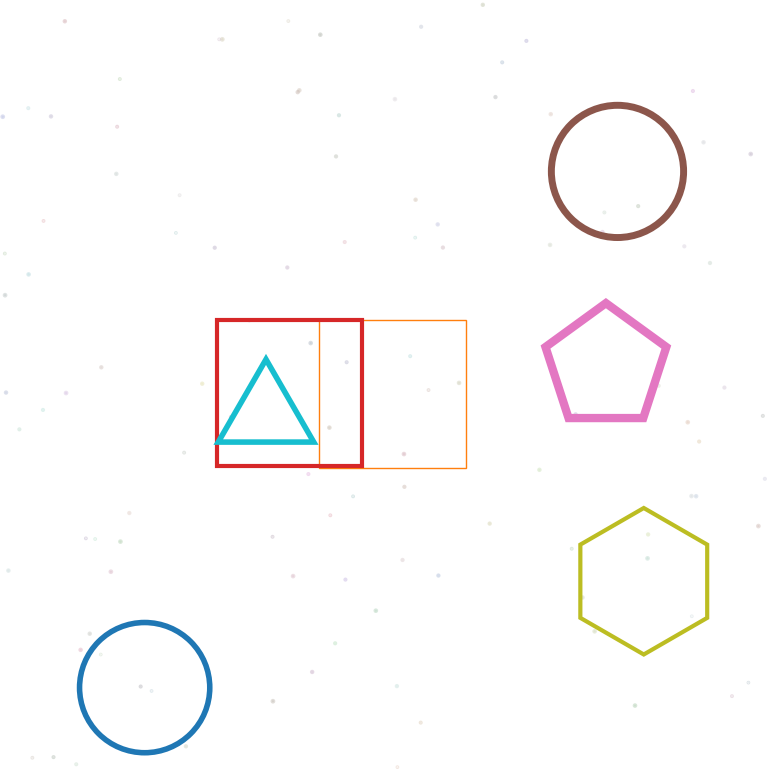[{"shape": "circle", "thickness": 2, "radius": 0.42, "center": [0.188, 0.107]}, {"shape": "square", "thickness": 0.5, "radius": 0.48, "center": [0.51, 0.489]}, {"shape": "square", "thickness": 1.5, "radius": 0.47, "center": [0.376, 0.49]}, {"shape": "circle", "thickness": 2.5, "radius": 0.43, "center": [0.802, 0.777]}, {"shape": "pentagon", "thickness": 3, "radius": 0.41, "center": [0.787, 0.524]}, {"shape": "hexagon", "thickness": 1.5, "radius": 0.48, "center": [0.836, 0.245]}, {"shape": "triangle", "thickness": 2, "radius": 0.36, "center": [0.345, 0.462]}]